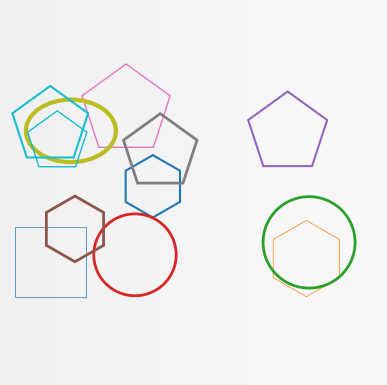[{"shape": "hexagon", "thickness": 1.5, "radius": 0.4, "center": [0.394, 0.516]}, {"shape": "square", "thickness": 0.5, "radius": 0.46, "center": [0.13, 0.32]}, {"shape": "hexagon", "thickness": 0.5, "radius": 0.49, "center": [0.791, 0.328]}, {"shape": "circle", "thickness": 2, "radius": 0.59, "center": [0.798, 0.37]}, {"shape": "circle", "thickness": 2, "radius": 0.53, "center": [0.348, 0.338]}, {"shape": "pentagon", "thickness": 1.5, "radius": 0.54, "center": [0.742, 0.655]}, {"shape": "hexagon", "thickness": 2, "radius": 0.43, "center": [0.193, 0.405]}, {"shape": "pentagon", "thickness": 1, "radius": 0.6, "center": [0.325, 0.714]}, {"shape": "pentagon", "thickness": 2, "radius": 0.5, "center": [0.414, 0.605]}, {"shape": "oval", "thickness": 3, "radius": 0.58, "center": [0.183, 0.66]}, {"shape": "pentagon", "thickness": 1.5, "radius": 0.51, "center": [0.13, 0.674]}, {"shape": "pentagon", "thickness": 1, "radius": 0.4, "center": [0.148, 0.632]}]